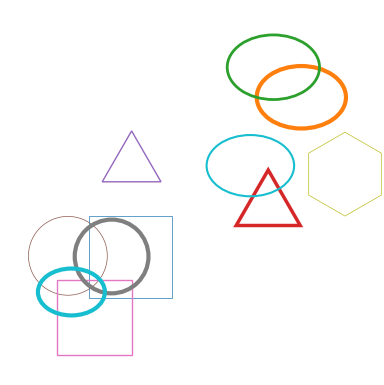[{"shape": "square", "thickness": 0.5, "radius": 0.54, "center": [0.338, 0.333]}, {"shape": "oval", "thickness": 3, "radius": 0.58, "center": [0.783, 0.747]}, {"shape": "oval", "thickness": 2, "radius": 0.6, "center": [0.71, 0.825]}, {"shape": "triangle", "thickness": 2.5, "radius": 0.48, "center": [0.697, 0.462]}, {"shape": "triangle", "thickness": 1, "radius": 0.44, "center": [0.342, 0.572]}, {"shape": "circle", "thickness": 0.5, "radius": 0.51, "center": [0.176, 0.336]}, {"shape": "square", "thickness": 1, "radius": 0.49, "center": [0.247, 0.176]}, {"shape": "circle", "thickness": 3, "radius": 0.48, "center": [0.29, 0.334]}, {"shape": "hexagon", "thickness": 0.5, "radius": 0.54, "center": [0.896, 0.548]}, {"shape": "oval", "thickness": 1.5, "radius": 0.57, "center": [0.65, 0.57]}, {"shape": "oval", "thickness": 3, "radius": 0.43, "center": [0.185, 0.242]}]